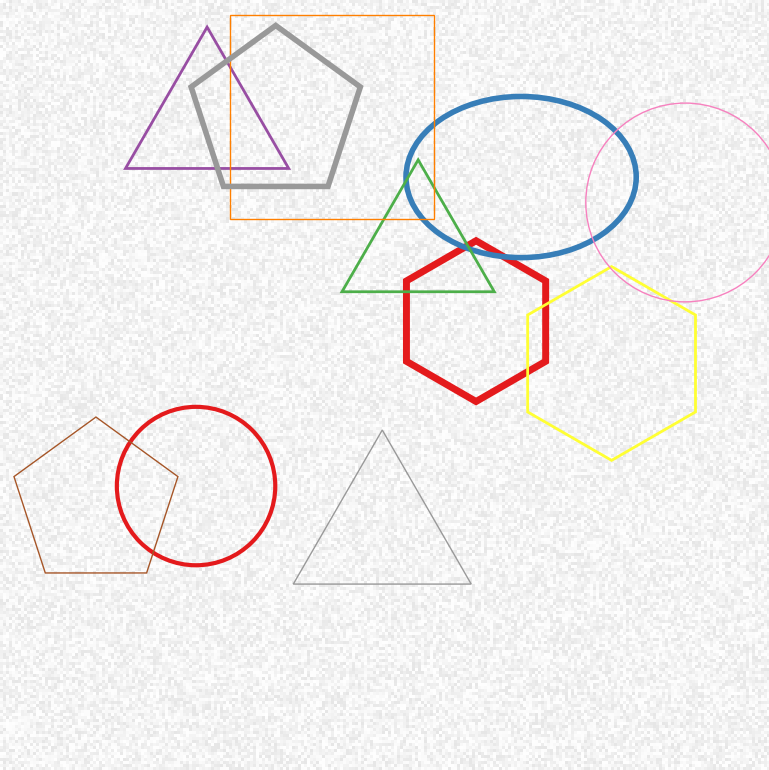[{"shape": "hexagon", "thickness": 2.5, "radius": 0.52, "center": [0.618, 0.583]}, {"shape": "circle", "thickness": 1.5, "radius": 0.51, "center": [0.255, 0.369]}, {"shape": "oval", "thickness": 2, "radius": 0.75, "center": [0.677, 0.77]}, {"shape": "triangle", "thickness": 1, "radius": 0.57, "center": [0.543, 0.678]}, {"shape": "triangle", "thickness": 1, "radius": 0.61, "center": [0.269, 0.842]}, {"shape": "square", "thickness": 0.5, "radius": 0.66, "center": [0.431, 0.848]}, {"shape": "hexagon", "thickness": 1, "radius": 0.63, "center": [0.794, 0.528]}, {"shape": "pentagon", "thickness": 0.5, "radius": 0.56, "center": [0.125, 0.346]}, {"shape": "circle", "thickness": 0.5, "radius": 0.65, "center": [0.89, 0.737]}, {"shape": "pentagon", "thickness": 2, "radius": 0.58, "center": [0.358, 0.851]}, {"shape": "triangle", "thickness": 0.5, "radius": 0.67, "center": [0.496, 0.308]}]